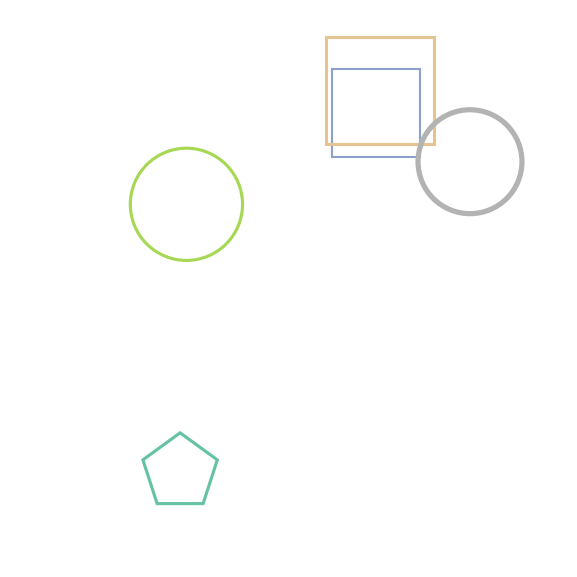[{"shape": "pentagon", "thickness": 1.5, "radius": 0.34, "center": [0.312, 0.182]}, {"shape": "square", "thickness": 1, "radius": 0.38, "center": [0.651, 0.803]}, {"shape": "circle", "thickness": 1.5, "radius": 0.49, "center": [0.323, 0.645]}, {"shape": "square", "thickness": 1.5, "radius": 0.46, "center": [0.658, 0.842]}, {"shape": "circle", "thickness": 2.5, "radius": 0.45, "center": [0.814, 0.719]}]